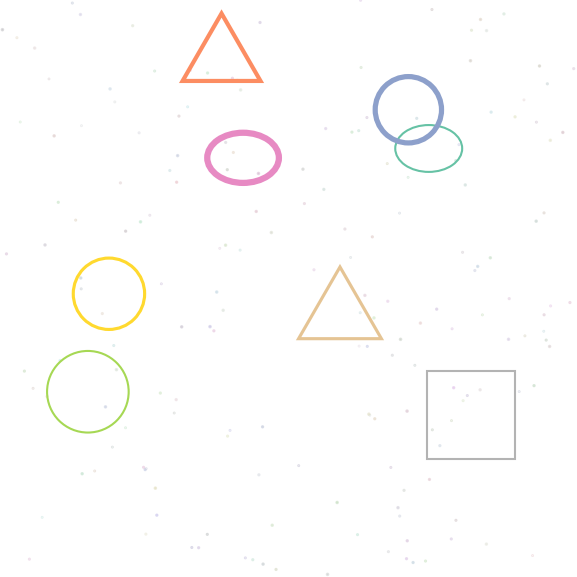[{"shape": "oval", "thickness": 1, "radius": 0.29, "center": [0.742, 0.742]}, {"shape": "triangle", "thickness": 2, "radius": 0.39, "center": [0.384, 0.898]}, {"shape": "circle", "thickness": 2.5, "radius": 0.29, "center": [0.707, 0.809]}, {"shape": "oval", "thickness": 3, "radius": 0.31, "center": [0.421, 0.726]}, {"shape": "circle", "thickness": 1, "radius": 0.35, "center": [0.152, 0.321]}, {"shape": "circle", "thickness": 1.5, "radius": 0.31, "center": [0.189, 0.49]}, {"shape": "triangle", "thickness": 1.5, "radius": 0.41, "center": [0.589, 0.454]}, {"shape": "square", "thickness": 1, "radius": 0.38, "center": [0.815, 0.28]}]